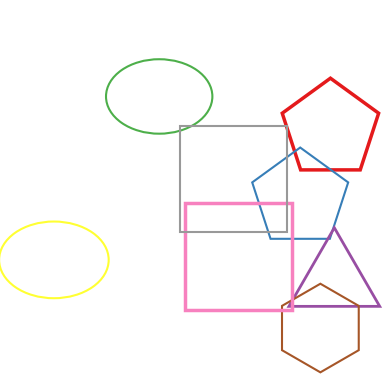[{"shape": "pentagon", "thickness": 2.5, "radius": 0.66, "center": [0.858, 0.665]}, {"shape": "pentagon", "thickness": 1.5, "radius": 0.66, "center": [0.78, 0.486]}, {"shape": "oval", "thickness": 1.5, "radius": 0.69, "center": [0.413, 0.749]}, {"shape": "triangle", "thickness": 2, "radius": 0.68, "center": [0.868, 0.272]}, {"shape": "oval", "thickness": 1.5, "radius": 0.71, "center": [0.14, 0.325]}, {"shape": "hexagon", "thickness": 1.5, "radius": 0.58, "center": [0.832, 0.148]}, {"shape": "square", "thickness": 2.5, "radius": 0.69, "center": [0.618, 0.334]}, {"shape": "square", "thickness": 1.5, "radius": 0.69, "center": [0.606, 0.535]}]